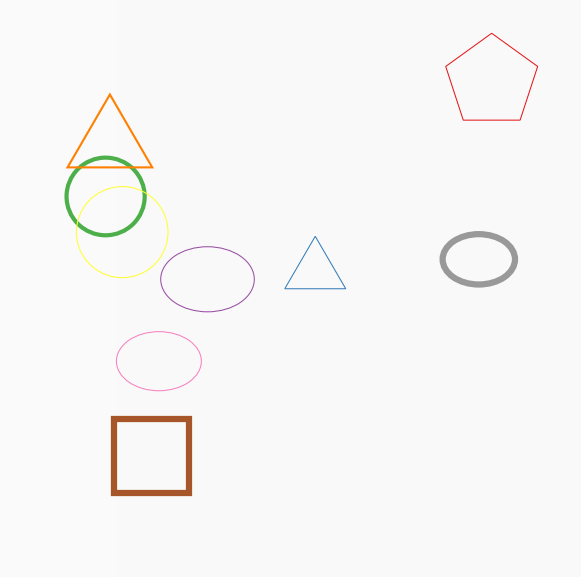[{"shape": "pentagon", "thickness": 0.5, "radius": 0.42, "center": [0.846, 0.858]}, {"shape": "triangle", "thickness": 0.5, "radius": 0.3, "center": [0.542, 0.529]}, {"shape": "circle", "thickness": 2, "radius": 0.34, "center": [0.182, 0.659]}, {"shape": "oval", "thickness": 0.5, "radius": 0.4, "center": [0.357, 0.516]}, {"shape": "triangle", "thickness": 1, "radius": 0.42, "center": [0.189, 0.751]}, {"shape": "circle", "thickness": 0.5, "radius": 0.39, "center": [0.21, 0.597]}, {"shape": "square", "thickness": 3, "radius": 0.32, "center": [0.261, 0.21]}, {"shape": "oval", "thickness": 0.5, "radius": 0.37, "center": [0.273, 0.374]}, {"shape": "oval", "thickness": 3, "radius": 0.31, "center": [0.824, 0.55]}]